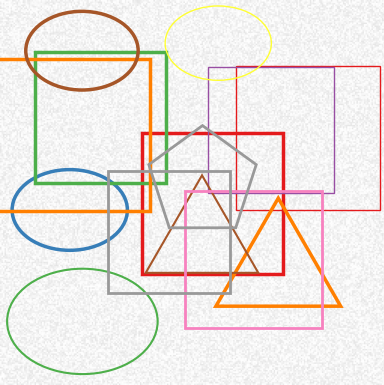[{"shape": "square", "thickness": 2.5, "radius": 0.92, "center": [0.552, 0.471]}, {"shape": "square", "thickness": 1, "radius": 0.94, "center": [0.8, 0.642]}, {"shape": "oval", "thickness": 2.5, "radius": 0.75, "center": [0.181, 0.455]}, {"shape": "square", "thickness": 2.5, "radius": 0.85, "center": [0.261, 0.696]}, {"shape": "oval", "thickness": 1.5, "radius": 0.98, "center": [0.214, 0.165]}, {"shape": "square", "thickness": 1, "radius": 0.82, "center": [0.704, 0.662]}, {"shape": "triangle", "thickness": 2.5, "radius": 0.94, "center": [0.723, 0.298]}, {"shape": "square", "thickness": 2.5, "radius": 0.99, "center": [0.191, 0.65]}, {"shape": "oval", "thickness": 1, "radius": 0.69, "center": [0.567, 0.888]}, {"shape": "triangle", "thickness": 1.5, "radius": 0.84, "center": [0.525, 0.376]}, {"shape": "oval", "thickness": 2.5, "radius": 0.73, "center": [0.213, 0.868]}, {"shape": "square", "thickness": 2, "radius": 0.89, "center": [0.658, 0.326]}, {"shape": "square", "thickness": 2, "radius": 0.79, "center": [0.439, 0.398]}, {"shape": "pentagon", "thickness": 2, "radius": 0.73, "center": [0.526, 0.527]}]